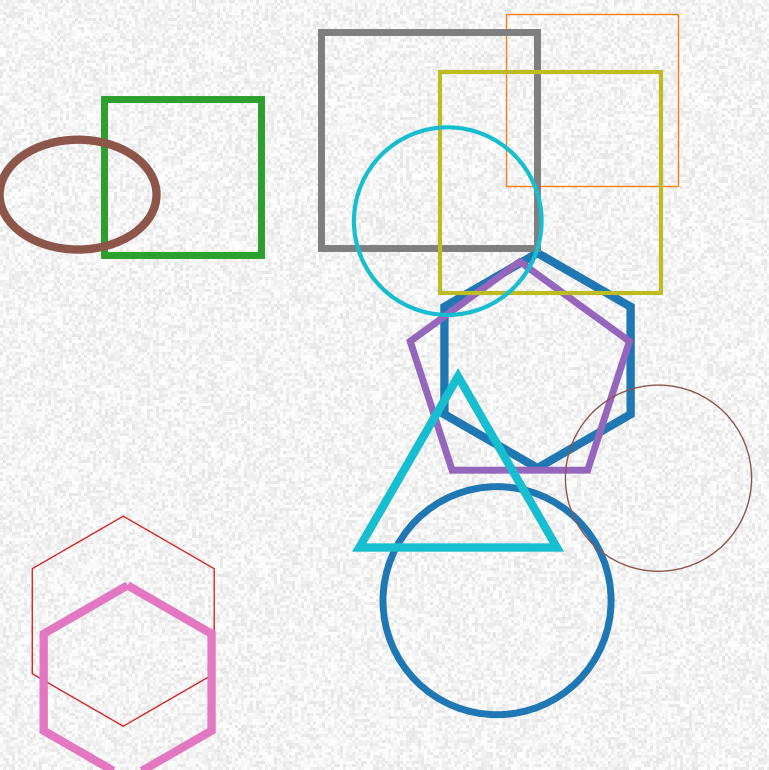[{"shape": "circle", "thickness": 2.5, "radius": 0.74, "center": [0.646, 0.22]}, {"shape": "hexagon", "thickness": 3, "radius": 0.7, "center": [0.698, 0.532]}, {"shape": "square", "thickness": 0.5, "radius": 0.56, "center": [0.769, 0.87]}, {"shape": "square", "thickness": 2.5, "radius": 0.51, "center": [0.237, 0.77]}, {"shape": "hexagon", "thickness": 0.5, "radius": 0.68, "center": [0.16, 0.193]}, {"shape": "pentagon", "thickness": 2.5, "radius": 0.75, "center": [0.675, 0.51]}, {"shape": "circle", "thickness": 0.5, "radius": 0.6, "center": [0.855, 0.379]}, {"shape": "oval", "thickness": 3, "radius": 0.51, "center": [0.101, 0.747]}, {"shape": "hexagon", "thickness": 3, "radius": 0.63, "center": [0.166, 0.114]}, {"shape": "square", "thickness": 2.5, "radius": 0.7, "center": [0.557, 0.818]}, {"shape": "square", "thickness": 1.5, "radius": 0.72, "center": [0.715, 0.763]}, {"shape": "triangle", "thickness": 3, "radius": 0.74, "center": [0.595, 0.363]}, {"shape": "circle", "thickness": 1.5, "radius": 0.61, "center": [0.581, 0.713]}]